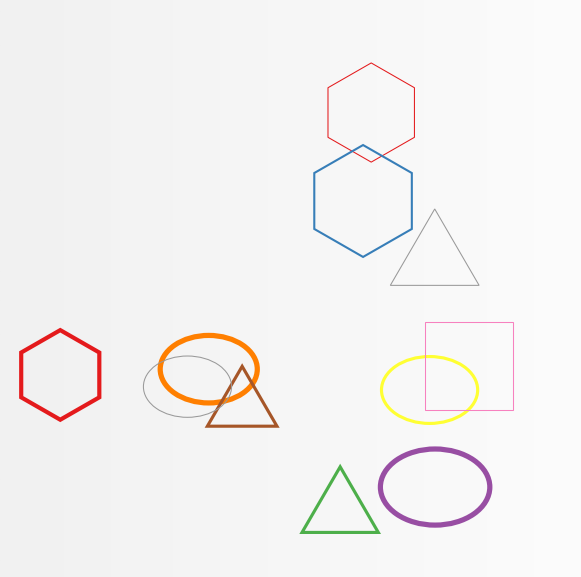[{"shape": "hexagon", "thickness": 0.5, "radius": 0.43, "center": [0.639, 0.804]}, {"shape": "hexagon", "thickness": 2, "radius": 0.39, "center": [0.104, 0.35]}, {"shape": "hexagon", "thickness": 1, "radius": 0.48, "center": [0.625, 0.651]}, {"shape": "triangle", "thickness": 1.5, "radius": 0.38, "center": [0.585, 0.115]}, {"shape": "oval", "thickness": 2.5, "radius": 0.47, "center": [0.749, 0.156]}, {"shape": "oval", "thickness": 2.5, "radius": 0.42, "center": [0.359, 0.36]}, {"shape": "oval", "thickness": 1.5, "radius": 0.41, "center": [0.739, 0.324]}, {"shape": "triangle", "thickness": 1.5, "radius": 0.35, "center": [0.417, 0.296]}, {"shape": "square", "thickness": 0.5, "radius": 0.38, "center": [0.807, 0.365]}, {"shape": "triangle", "thickness": 0.5, "radius": 0.44, "center": [0.748, 0.549]}, {"shape": "oval", "thickness": 0.5, "radius": 0.38, "center": [0.323, 0.33]}]